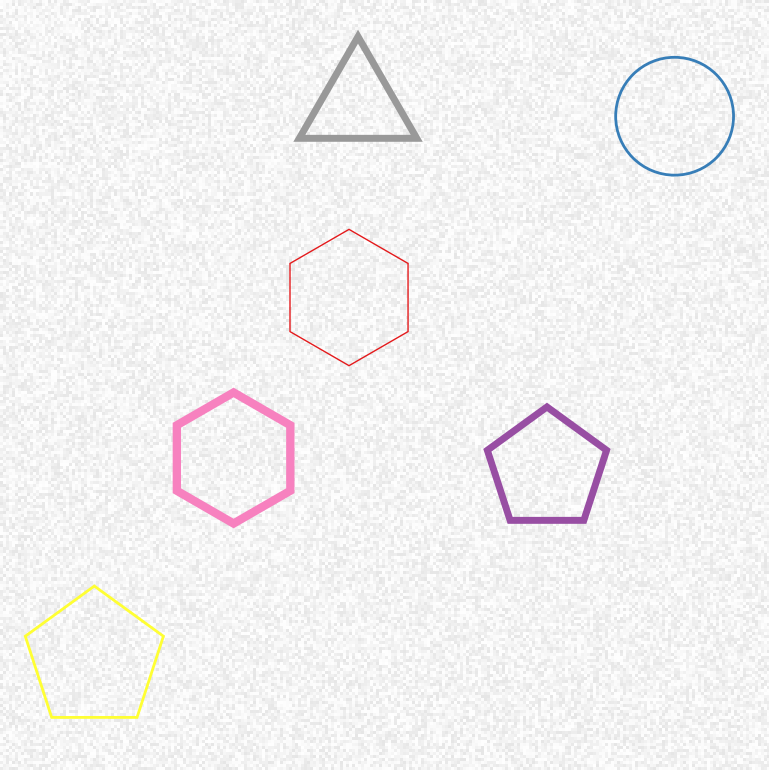[{"shape": "hexagon", "thickness": 0.5, "radius": 0.44, "center": [0.453, 0.614]}, {"shape": "circle", "thickness": 1, "radius": 0.38, "center": [0.876, 0.849]}, {"shape": "pentagon", "thickness": 2.5, "radius": 0.41, "center": [0.71, 0.39]}, {"shape": "pentagon", "thickness": 1, "radius": 0.47, "center": [0.123, 0.145]}, {"shape": "hexagon", "thickness": 3, "radius": 0.43, "center": [0.303, 0.405]}, {"shape": "triangle", "thickness": 2.5, "radius": 0.44, "center": [0.465, 0.864]}]